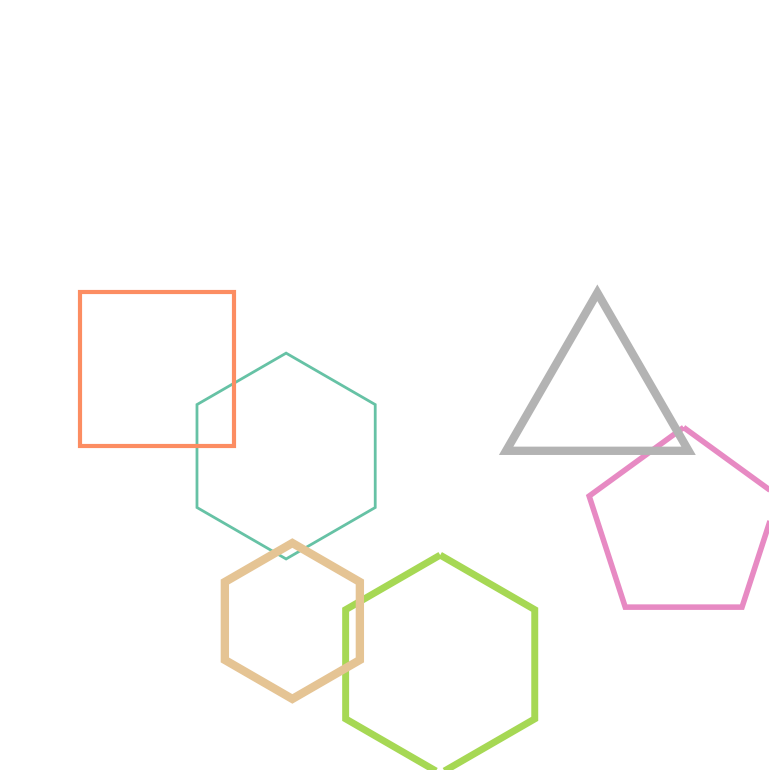[{"shape": "hexagon", "thickness": 1, "radius": 0.67, "center": [0.372, 0.408]}, {"shape": "square", "thickness": 1.5, "radius": 0.5, "center": [0.204, 0.521]}, {"shape": "pentagon", "thickness": 2, "radius": 0.65, "center": [0.888, 0.316]}, {"shape": "hexagon", "thickness": 2.5, "radius": 0.71, "center": [0.572, 0.137]}, {"shape": "hexagon", "thickness": 3, "radius": 0.51, "center": [0.38, 0.194]}, {"shape": "triangle", "thickness": 3, "radius": 0.68, "center": [0.776, 0.483]}]